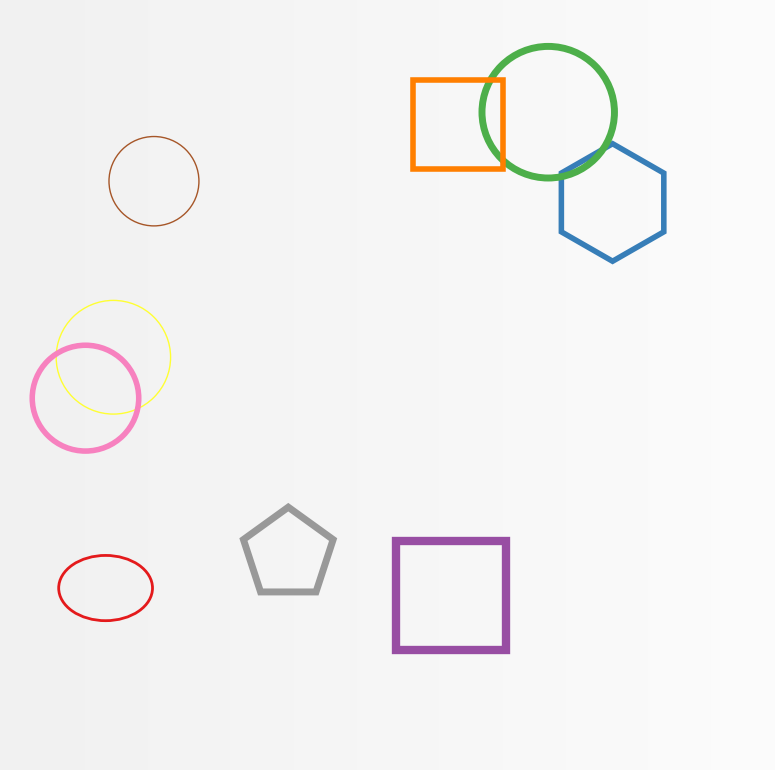[{"shape": "oval", "thickness": 1, "radius": 0.3, "center": [0.136, 0.236]}, {"shape": "hexagon", "thickness": 2, "radius": 0.38, "center": [0.79, 0.737]}, {"shape": "circle", "thickness": 2.5, "radius": 0.43, "center": [0.707, 0.854]}, {"shape": "square", "thickness": 3, "radius": 0.35, "center": [0.582, 0.226]}, {"shape": "square", "thickness": 2, "radius": 0.29, "center": [0.591, 0.838]}, {"shape": "circle", "thickness": 0.5, "radius": 0.37, "center": [0.146, 0.536]}, {"shape": "circle", "thickness": 0.5, "radius": 0.29, "center": [0.199, 0.765]}, {"shape": "circle", "thickness": 2, "radius": 0.34, "center": [0.11, 0.483]}, {"shape": "pentagon", "thickness": 2.5, "radius": 0.3, "center": [0.372, 0.28]}]